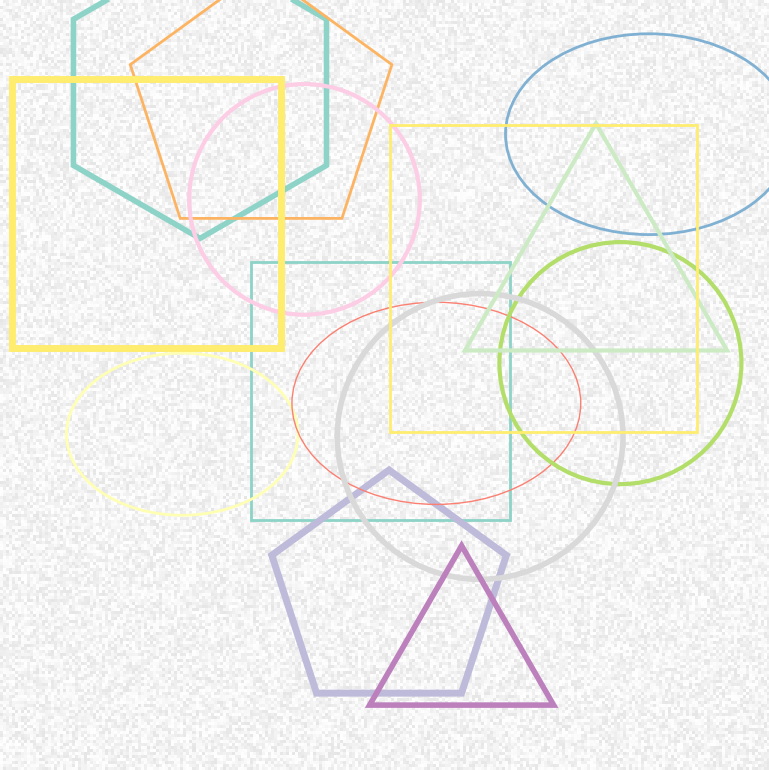[{"shape": "square", "thickness": 1, "radius": 0.84, "center": [0.494, 0.493]}, {"shape": "hexagon", "thickness": 2, "radius": 0.95, "center": [0.26, 0.88]}, {"shape": "oval", "thickness": 1, "radius": 0.75, "center": [0.237, 0.436]}, {"shape": "pentagon", "thickness": 2.5, "radius": 0.8, "center": [0.505, 0.229]}, {"shape": "oval", "thickness": 0.5, "radius": 0.94, "center": [0.567, 0.476]}, {"shape": "oval", "thickness": 1, "radius": 0.93, "center": [0.843, 0.826]}, {"shape": "pentagon", "thickness": 1, "radius": 0.89, "center": [0.339, 0.861]}, {"shape": "circle", "thickness": 1.5, "radius": 0.79, "center": [0.806, 0.528]}, {"shape": "circle", "thickness": 1.5, "radius": 0.75, "center": [0.395, 0.741]}, {"shape": "circle", "thickness": 2, "radius": 0.93, "center": [0.624, 0.433]}, {"shape": "triangle", "thickness": 2, "radius": 0.69, "center": [0.6, 0.153]}, {"shape": "triangle", "thickness": 1.5, "radius": 0.98, "center": [0.774, 0.643]}, {"shape": "square", "thickness": 1, "radius": 1.0, "center": [0.705, 0.638]}, {"shape": "square", "thickness": 2.5, "radius": 0.87, "center": [0.191, 0.723]}]